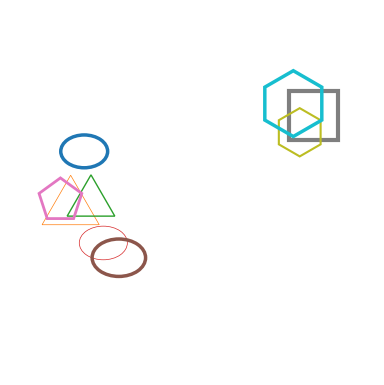[{"shape": "oval", "thickness": 2.5, "radius": 0.3, "center": [0.219, 0.607]}, {"shape": "triangle", "thickness": 0.5, "radius": 0.43, "center": [0.183, 0.459]}, {"shape": "triangle", "thickness": 1, "radius": 0.36, "center": [0.236, 0.474]}, {"shape": "oval", "thickness": 0.5, "radius": 0.31, "center": [0.268, 0.369]}, {"shape": "oval", "thickness": 2.5, "radius": 0.35, "center": [0.309, 0.331]}, {"shape": "pentagon", "thickness": 2, "radius": 0.29, "center": [0.157, 0.479]}, {"shape": "square", "thickness": 3, "radius": 0.32, "center": [0.815, 0.701]}, {"shape": "hexagon", "thickness": 1.5, "radius": 0.31, "center": [0.779, 0.656]}, {"shape": "hexagon", "thickness": 2.5, "radius": 0.43, "center": [0.762, 0.731]}]